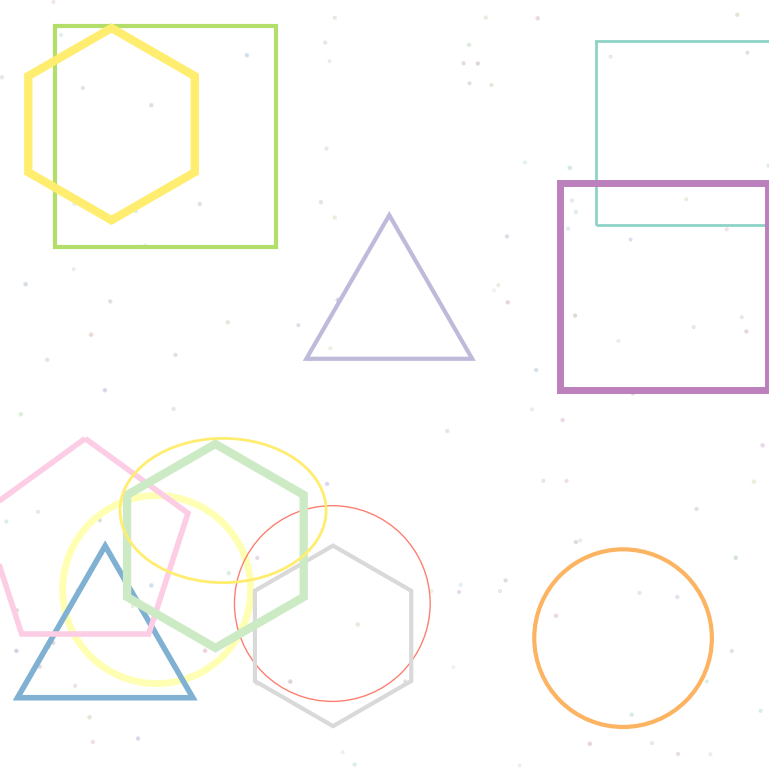[{"shape": "square", "thickness": 1, "radius": 0.6, "center": [0.893, 0.827]}, {"shape": "circle", "thickness": 2.5, "radius": 0.61, "center": [0.203, 0.234]}, {"shape": "triangle", "thickness": 1.5, "radius": 0.62, "center": [0.506, 0.596]}, {"shape": "circle", "thickness": 0.5, "radius": 0.64, "center": [0.432, 0.216]}, {"shape": "triangle", "thickness": 2, "radius": 0.66, "center": [0.137, 0.16]}, {"shape": "circle", "thickness": 1.5, "radius": 0.58, "center": [0.809, 0.171]}, {"shape": "square", "thickness": 1.5, "radius": 0.72, "center": [0.215, 0.823]}, {"shape": "pentagon", "thickness": 2, "radius": 0.7, "center": [0.111, 0.29]}, {"shape": "hexagon", "thickness": 1.5, "radius": 0.59, "center": [0.433, 0.174]}, {"shape": "square", "thickness": 2.5, "radius": 0.67, "center": [0.862, 0.628]}, {"shape": "hexagon", "thickness": 3, "radius": 0.66, "center": [0.28, 0.291]}, {"shape": "oval", "thickness": 1, "radius": 0.67, "center": [0.29, 0.337]}, {"shape": "hexagon", "thickness": 3, "radius": 0.62, "center": [0.145, 0.839]}]